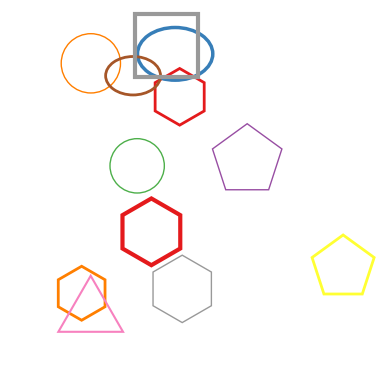[{"shape": "hexagon", "thickness": 2, "radius": 0.37, "center": [0.467, 0.749]}, {"shape": "hexagon", "thickness": 3, "radius": 0.43, "center": [0.393, 0.398]}, {"shape": "oval", "thickness": 2.5, "radius": 0.49, "center": [0.455, 0.86]}, {"shape": "circle", "thickness": 1, "radius": 0.35, "center": [0.356, 0.569]}, {"shape": "pentagon", "thickness": 1, "radius": 0.47, "center": [0.642, 0.584]}, {"shape": "circle", "thickness": 1, "radius": 0.38, "center": [0.236, 0.836]}, {"shape": "hexagon", "thickness": 2, "radius": 0.35, "center": [0.212, 0.238]}, {"shape": "pentagon", "thickness": 2, "radius": 0.42, "center": [0.891, 0.305]}, {"shape": "oval", "thickness": 2, "radius": 0.36, "center": [0.346, 0.803]}, {"shape": "triangle", "thickness": 1.5, "radius": 0.48, "center": [0.236, 0.187]}, {"shape": "hexagon", "thickness": 1, "radius": 0.44, "center": [0.473, 0.25]}, {"shape": "square", "thickness": 3, "radius": 0.41, "center": [0.433, 0.882]}]